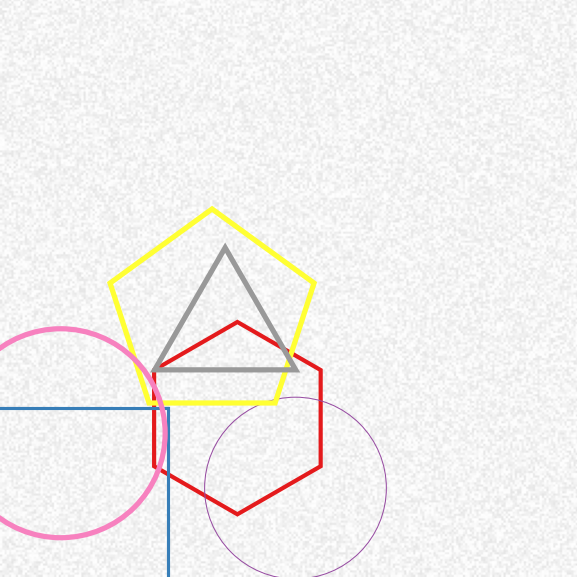[{"shape": "hexagon", "thickness": 2, "radius": 0.83, "center": [0.411, 0.275]}, {"shape": "square", "thickness": 1.5, "radius": 0.8, "center": [0.13, 0.133]}, {"shape": "circle", "thickness": 0.5, "radius": 0.79, "center": [0.512, 0.154]}, {"shape": "pentagon", "thickness": 2.5, "radius": 0.93, "center": [0.367, 0.452]}, {"shape": "circle", "thickness": 2.5, "radius": 0.9, "center": [0.105, 0.249]}, {"shape": "triangle", "thickness": 2.5, "radius": 0.71, "center": [0.39, 0.429]}]